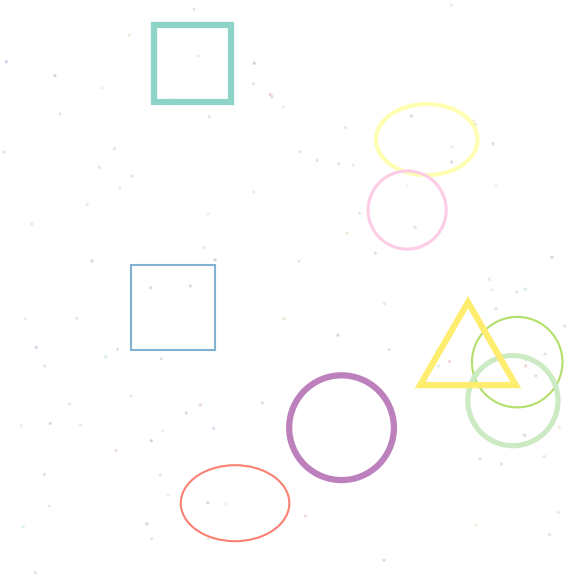[{"shape": "square", "thickness": 3, "radius": 0.33, "center": [0.334, 0.89]}, {"shape": "oval", "thickness": 2, "radius": 0.44, "center": [0.739, 0.757]}, {"shape": "oval", "thickness": 1, "radius": 0.47, "center": [0.407, 0.128]}, {"shape": "square", "thickness": 1, "radius": 0.37, "center": [0.3, 0.466]}, {"shape": "circle", "thickness": 1, "radius": 0.39, "center": [0.896, 0.372]}, {"shape": "circle", "thickness": 1.5, "radius": 0.34, "center": [0.705, 0.635]}, {"shape": "circle", "thickness": 3, "radius": 0.45, "center": [0.591, 0.259]}, {"shape": "circle", "thickness": 2.5, "radius": 0.39, "center": [0.888, 0.305]}, {"shape": "triangle", "thickness": 3, "radius": 0.48, "center": [0.81, 0.38]}]